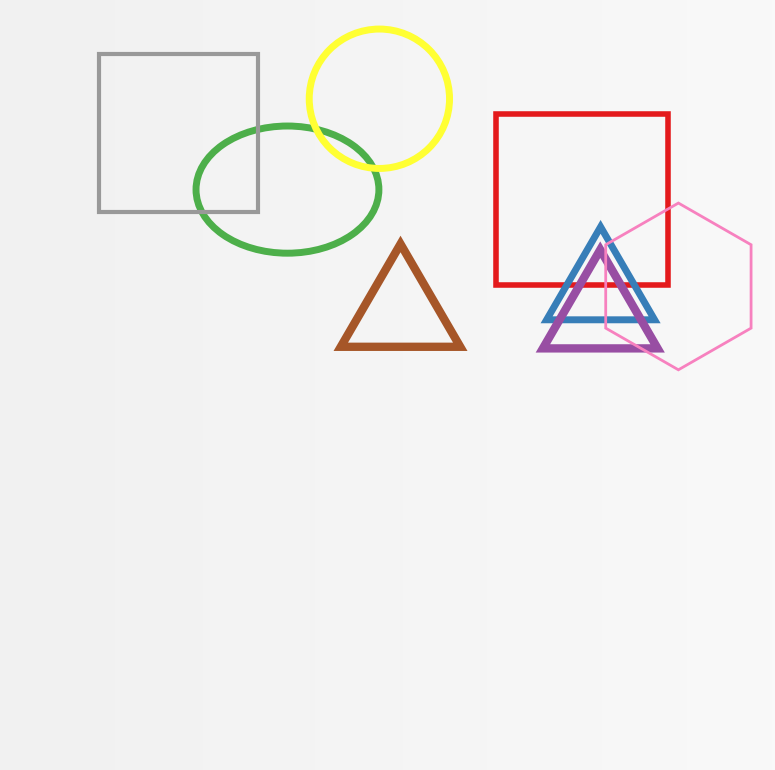[{"shape": "square", "thickness": 2, "radius": 0.55, "center": [0.751, 0.741]}, {"shape": "triangle", "thickness": 2.5, "radius": 0.4, "center": [0.775, 0.625]}, {"shape": "oval", "thickness": 2.5, "radius": 0.59, "center": [0.371, 0.754]}, {"shape": "triangle", "thickness": 3, "radius": 0.43, "center": [0.775, 0.59]}, {"shape": "circle", "thickness": 2.5, "radius": 0.45, "center": [0.49, 0.872]}, {"shape": "triangle", "thickness": 3, "radius": 0.45, "center": [0.517, 0.594]}, {"shape": "hexagon", "thickness": 1, "radius": 0.54, "center": [0.875, 0.628]}, {"shape": "square", "thickness": 1.5, "radius": 0.51, "center": [0.231, 0.828]}]